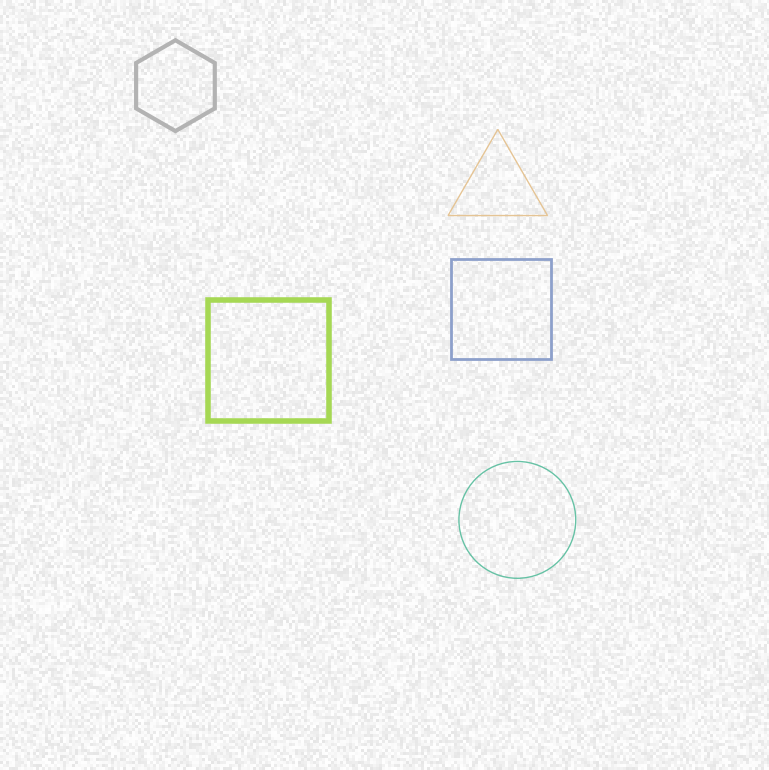[{"shape": "circle", "thickness": 0.5, "radius": 0.38, "center": [0.672, 0.325]}, {"shape": "square", "thickness": 1, "radius": 0.32, "center": [0.651, 0.599]}, {"shape": "square", "thickness": 2, "radius": 0.39, "center": [0.349, 0.532]}, {"shape": "triangle", "thickness": 0.5, "radius": 0.37, "center": [0.646, 0.757]}, {"shape": "hexagon", "thickness": 1.5, "radius": 0.29, "center": [0.228, 0.889]}]